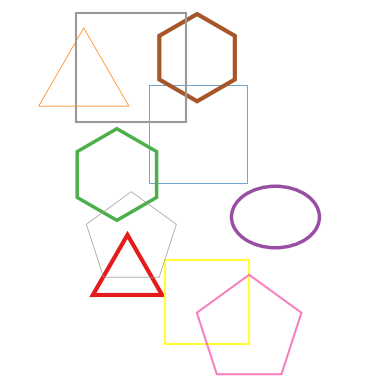[{"shape": "triangle", "thickness": 3, "radius": 0.52, "center": [0.331, 0.286]}, {"shape": "square", "thickness": 0.5, "radius": 0.63, "center": [0.514, 0.653]}, {"shape": "hexagon", "thickness": 2.5, "radius": 0.6, "center": [0.304, 0.547]}, {"shape": "oval", "thickness": 2.5, "radius": 0.57, "center": [0.715, 0.436]}, {"shape": "triangle", "thickness": 0.5, "radius": 0.68, "center": [0.218, 0.792]}, {"shape": "square", "thickness": 1.5, "radius": 0.55, "center": [0.537, 0.216]}, {"shape": "hexagon", "thickness": 3, "radius": 0.57, "center": [0.512, 0.85]}, {"shape": "pentagon", "thickness": 1.5, "radius": 0.71, "center": [0.647, 0.144]}, {"shape": "pentagon", "thickness": 0.5, "radius": 0.61, "center": [0.341, 0.379]}, {"shape": "square", "thickness": 1.5, "radius": 0.71, "center": [0.341, 0.825]}]